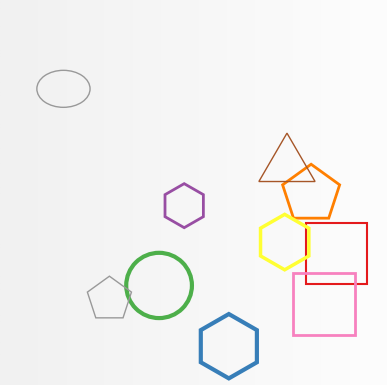[{"shape": "square", "thickness": 1.5, "radius": 0.4, "center": [0.869, 0.341]}, {"shape": "hexagon", "thickness": 3, "radius": 0.42, "center": [0.591, 0.101]}, {"shape": "circle", "thickness": 3, "radius": 0.42, "center": [0.411, 0.259]}, {"shape": "hexagon", "thickness": 2, "radius": 0.29, "center": [0.475, 0.466]}, {"shape": "pentagon", "thickness": 2, "radius": 0.39, "center": [0.803, 0.496]}, {"shape": "hexagon", "thickness": 2.5, "radius": 0.36, "center": [0.735, 0.371]}, {"shape": "triangle", "thickness": 1, "radius": 0.42, "center": [0.741, 0.57]}, {"shape": "square", "thickness": 2, "radius": 0.4, "center": [0.836, 0.21]}, {"shape": "pentagon", "thickness": 1, "radius": 0.3, "center": [0.282, 0.223]}, {"shape": "oval", "thickness": 1, "radius": 0.34, "center": [0.164, 0.769]}]